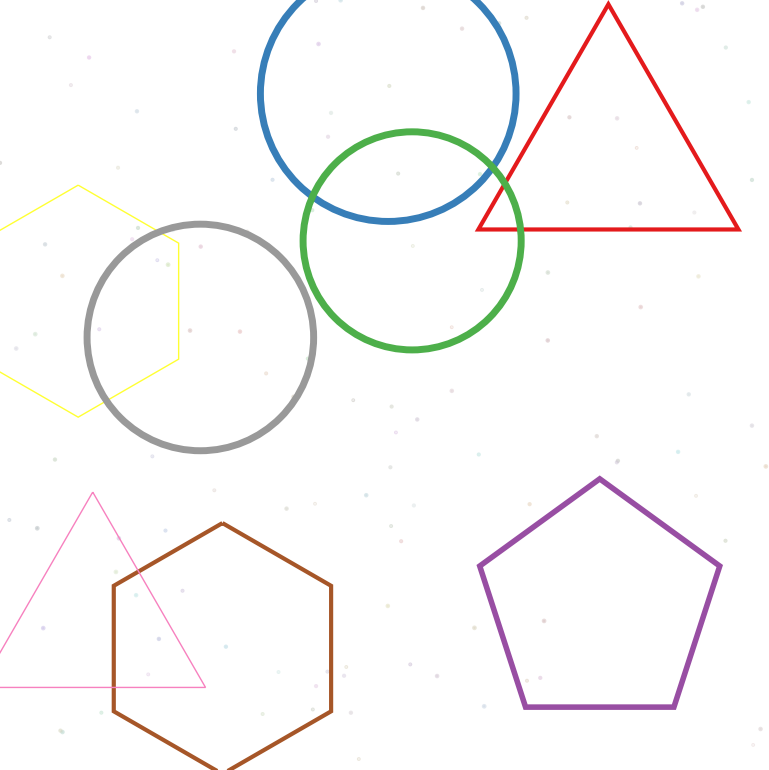[{"shape": "triangle", "thickness": 1.5, "radius": 0.97, "center": [0.79, 0.799]}, {"shape": "circle", "thickness": 2.5, "radius": 0.83, "center": [0.504, 0.878]}, {"shape": "circle", "thickness": 2.5, "radius": 0.71, "center": [0.535, 0.687]}, {"shape": "pentagon", "thickness": 2, "radius": 0.82, "center": [0.779, 0.214]}, {"shape": "hexagon", "thickness": 0.5, "radius": 0.75, "center": [0.102, 0.609]}, {"shape": "hexagon", "thickness": 1.5, "radius": 0.81, "center": [0.289, 0.158]}, {"shape": "triangle", "thickness": 0.5, "radius": 0.85, "center": [0.12, 0.192]}, {"shape": "circle", "thickness": 2.5, "radius": 0.74, "center": [0.26, 0.562]}]